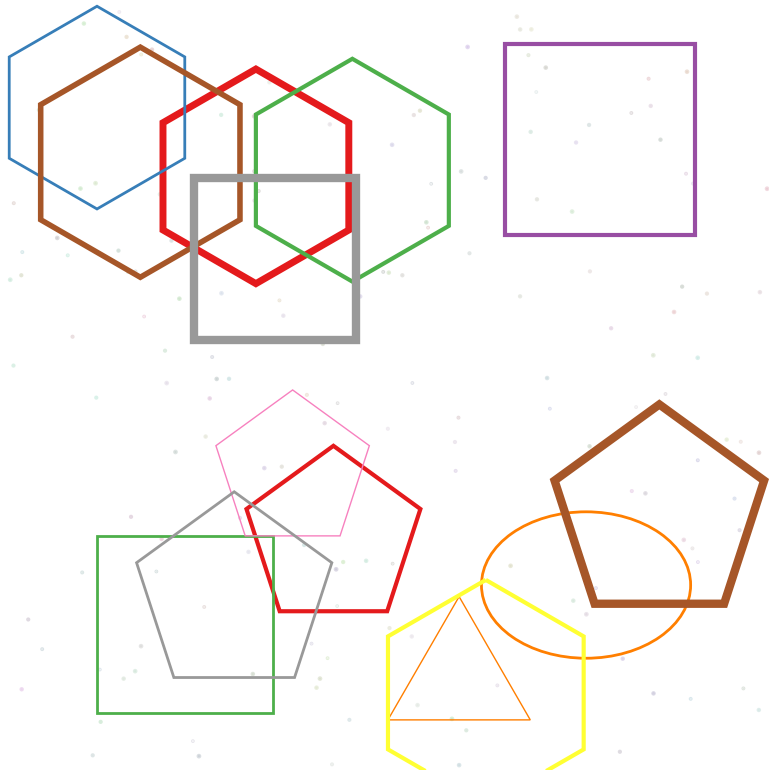[{"shape": "hexagon", "thickness": 2.5, "radius": 0.7, "center": [0.332, 0.771]}, {"shape": "pentagon", "thickness": 1.5, "radius": 0.59, "center": [0.433, 0.302]}, {"shape": "hexagon", "thickness": 1, "radius": 0.66, "center": [0.126, 0.86]}, {"shape": "hexagon", "thickness": 1.5, "radius": 0.72, "center": [0.458, 0.779]}, {"shape": "square", "thickness": 1, "radius": 0.57, "center": [0.24, 0.189]}, {"shape": "square", "thickness": 1.5, "radius": 0.62, "center": [0.779, 0.819]}, {"shape": "oval", "thickness": 1, "radius": 0.68, "center": [0.761, 0.24]}, {"shape": "triangle", "thickness": 0.5, "radius": 0.53, "center": [0.596, 0.118]}, {"shape": "hexagon", "thickness": 1.5, "radius": 0.73, "center": [0.631, 0.1]}, {"shape": "hexagon", "thickness": 2, "radius": 0.75, "center": [0.182, 0.789]}, {"shape": "pentagon", "thickness": 3, "radius": 0.72, "center": [0.856, 0.332]}, {"shape": "pentagon", "thickness": 0.5, "radius": 0.52, "center": [0.38, 0.389]}, {"shape": "pentagon", "thickness": 1, "radius": 0.67, "center": [0.304, 0.228]}, {"shape": "square", "thickness": 3, "radius": 0.53, "center": [0.357, 0.664]}]